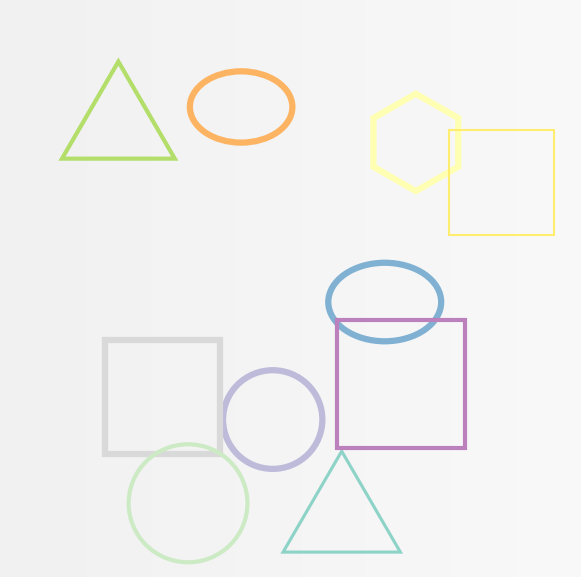[{"shape": "triangle", "thickness": 1.5, "radius": 0.58, "center": [0.588, 0.101]}, {"shape": "hexagon", "thickness": 3, "radius": 0.42, "center": [0.715, 0.753]}, {"shape": "circle", "thickness": 3, "radius": 0.43, "center": [0.469, 0.273]}, {"shape": "oval", "thickness": 3, "radius": 0.49, "center": [0.662, 0.476]}, {"shape": "oval", "thickness": 3, "radius": 0.44, "center": [0.415, 0.814]}, {"shape": "triangle", "thickness": 2, "radius": 0.56, "center": [0.204, 0.78]}, {"shape": "square", "thickness": 3, "radius": 0.49, "center": [0.279, 0.312]}, {"shape": "square", "thickness": 2, "radius": 0.55, "center": [0.69, 0.334]}, {"shape": "circle", "thickness": 2, "radius": 0.51, "center": [0.324, 0.128]}, {"shape": "square", "thickness": 1, "radius": 0.45, "center": [0.863, 0.683]}]